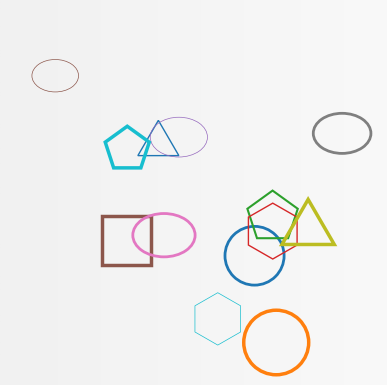[{"shape": "triangle", "thickness": 1, "radius": 0.31, "center": [0.409, 0.626]}, {"shape": "circle", "thickness": 2, "radius": 0.38, "center": [0.657, 0.336]}, {"shape": "circle", "thickness": 2.5, "radius": 0.42, "center": [0.713, 0.11]}, {"shape": "pentagon", "thickness": 1.5, "radius": 0.34, "center": [0.703, 0.437]}, {"shape": "hexagon", "thickness": 1, "radius": 0.36, "center": [0.704, 0.4]}, {"shape": "oval", "thickness": 0.5, "radius": 0.37, "center": [0.462, 0.644]}, {"shape": "oval", "thickness": 0.5, "radius": 0.3, "center": [0.143, 0.803]}, {"shape": "square", "thickness": 2.5, "radius": 0.32, "center": [0.327, 0.375]}, {"shape": "oval", "thickness": 2, "radius": 0.4, "center": [0.423, 0.389]}, {"shape": "oval", "thickness": 2, "radius": 0.37, "center": [0.883, 0.654]}, {"shape": "triangle", "thickness": 2.5, "radius": 0.39, "center": [0.795, 0.404]}, {"shape": "hexagon", "thickness": 0.5, "radius": 0.34, "center": [0.562, 0.172]}, {"shape": "pentagon", "thickness": 2.5, "radius": 0.3, "center": [0.328, 0.612]}]